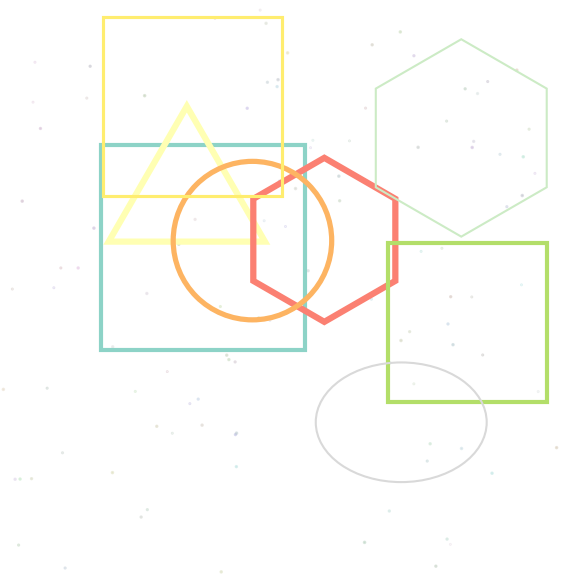[{"shape": "square", "thickness": 2, "radius": 0.88, "center": [0.351, 0.571]}, {"shape": "triangle", "thickness": 3, "radius": 0.78, "center": [0.323, 0.659]}, {"shape": "hexagon", "thickness": 3, "radius": 0.71, "center": [0.562, 0.584]}, {"shape": "circle", "thickness": 2.5, "radius": 0.69, "center": [0.437, 0.583]}, {"shape": "square", "thickness": 2, "radius": 0.69, "center": [0.81, 0.44]}, {"shape": "oval", "thickness": 1, "radius": 0.74, "center": [0.695, 0.268]}, {"shape": "hexagon", "thickness": 1, "radius": 0.85, "center": [0.799, 0.76]}, {"shape": "square", "thickness": 1.5, "radius": 0.77, "center": [0.334, 0.815]}]